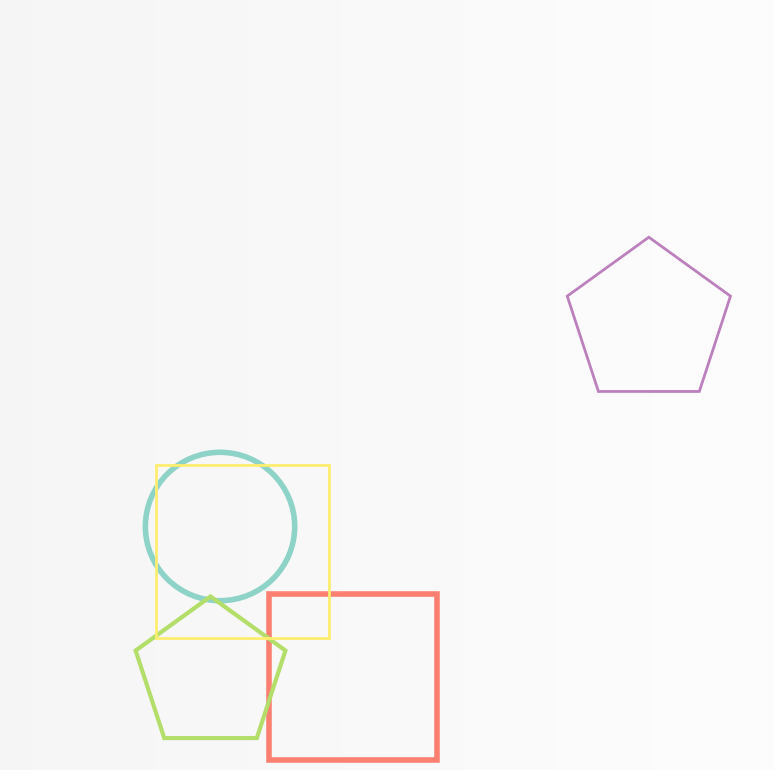[{"shape": "circle", "thickness": 2, "radius": 0.48, "center": [0.284, 0.316]}, {"shape": "square", "thickness": 2, "radius": 0.54, "center": [0.456, 0.121]}, {"shape": "pentagon", "thickness": 1.5, "radius": 0.51, "center": [0.272, 0.124]}, {"shape": "pentagon", "thickness": 1, "radius": 0.55, "center": [0.837, 0.581]}, {"shape": "square", "thickness": 1, "radius": 0.56, "center": [0.313, 0.284]}]